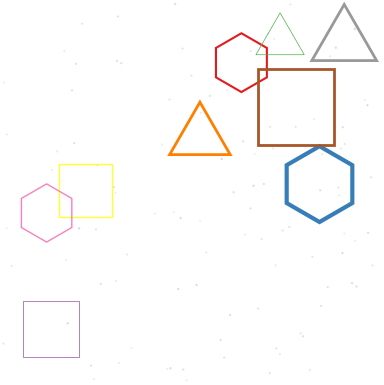[{"shape": "hexagon", "thickness": 1.5, "radius": 0.38, "center": [0.627, 0.837]}, {"shape": "hexagon", "thickness": 3, "radius": 0.49, "center": [0.83, 0.522]}, {"shape": "triangle", "thickness": 0.5, "radius": 0.36, "center": [0.727, 0.894]}, {"shape": "square", "thickness": 0.5, "radius": 0.36, "center": [0.133, 0.145]}, {"shape": "triangle", "thickness": 2, "radius": 0.45, "center": [0.519, 0.644]}, {"shape": "square", "thickness": 1, "radius": 0.34, "center": [0.222, 0.505]}, {"shape": "square", "thickness": 2, "radius": 0.49, "center": [0.769, 0.723]}, {"shape": "hexagon", "thickness": 1, "radius": 0.38, "center": [0.121, 0.447]}, {"shape": "triangle", "thickness": 2, "radius": 0.49, "center": [0.894, 0.891]}]